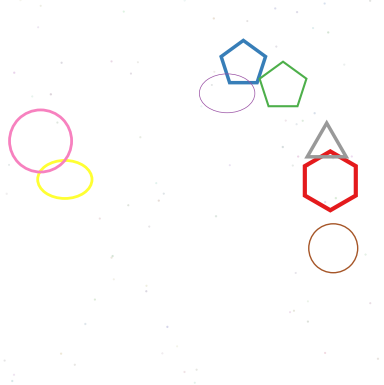[{"shape": "hexagon", "thickness": 3, "radius": 0.38, "center": [0.858, 0.53]}, {"shape": "pentagon", "thickness": 2.5, "radius": 0.3, "center": [0.632, 0.834]}, {"shape": "pentagon", "thickness": 1.5, "radius": 0.32, "center": [0.735, 0.776]}, {"shape": "oval", "thickness": 0.5, "radius": 0.36, "center": [0.59, 0.758]}, {"shape": "oval", "thickness": 2, "radius": 0.35, "center": [0.168, 0.534]}, {"shape": "circle", "thickness": 1, "radius": 0.32, "center": [0.866, 0.355]}, {"shape": "circle", "thickness": 2, "radius": 0.4, "center": [0.105, 0.634]}, {"shape": "triangle", "thickness": 2.5, "radius": 0.29, "center": [0.849, 0.622]}]